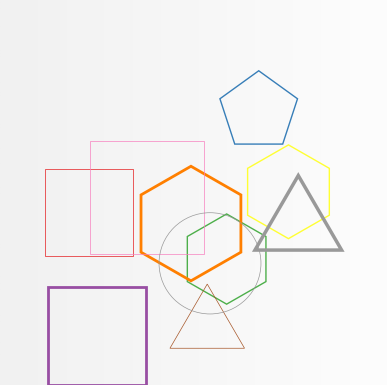[{"shape": "square", "thickness": 0.5, "radius": 0.57, "center": [0.23, 0.448]}, {"shape": "pentagon", "thickness": 1, "radius": 0.53, "center": [0.668, 0.711]}, {"shape": "hexagon", "thickness": 1, "radius": 0.59, "center": [0.585, 0.327]}, {"shape": "square", "thickness": 2, "radius": 0.63, "center": [0.251, 0.126]}, {"shape": "hexagon", "thickness": 2, "radius": 0.74, "center": [0.493, 0.419]}, {"shape": "hexagon", "thickness": 1, "radius": 0.61, "center": [0.744, 0.502]}, {"shape": "triangle", "thickness": 0.5, "radius": 0.56, "center": [0.535, 0.151]}, {"shape": "square", "thickness": 0.5, "radius": 0.73, "center": [0.38, 0.486]}, {"shape": "circle", "thickness": 0.5, "radius": 0.66, "center": [0.542, 0.316]}, {"shape": "triangle", "thickness": 2.5, "radius": 0.65, "center": [0.77, 0.415]}]